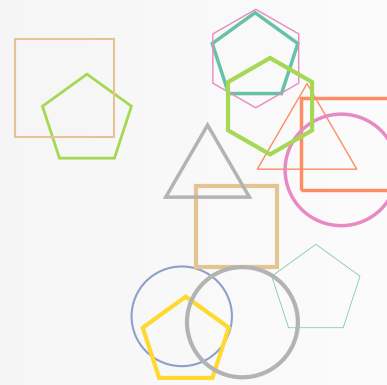[{"shape": "pentagon", "thickness": 2.5, "radius": 0.58, "center": [0.658, 0.851]}, {"shape": "pentagon", "thickness": 0.5, "radius": 0.6, "center": [0.815, 0.246]}, {"shape": "triangle", "thickness": 1, "radius": 0.74, "center": [0.792, 0.635]}, {"shape": "square", "thickness": 2.5, "radius": 0.59, "center": [0.896, 0.626]}, {"shape": "circle", "thickness": 1.5, "radius": 0.65, "center": [0.469, 0.178]}, {"shape": "circle", "thickness": 2.5, "radius": 0.72, "center": [0.881, 0.559]}, {"shape": "hexagon", "thickness": 1, "radius": 0.64, "center": [0.66, 0.848]}, {"shape": "hexagon", "thickness": 3, "radius": 0.63, "center": [0.697, 0.724]}, {"shape": "pentagon", "thickness": 2, "radius": 0.6, "center": [0.224, 0.687]}, {"shape": "pentagon", "thickness": 3, "radius": 0.58, "center": [0.479, 0.113]}, {"shape": "square", "thickness": 3, "radius": 0.53, "center": [0.61, 0.412]}, {"shape": "square", "thickness": 1.5, "radius": 0.64, "center": [0.166, 0.771]}, {"shape": "circle", "thickness": 3, "radius": 0.72, "center": [0.626, 0.163]}, {"shape": "triangle", "thickness": 2.5, "radius": 0.62, "center": [0.536, 0.55]}]